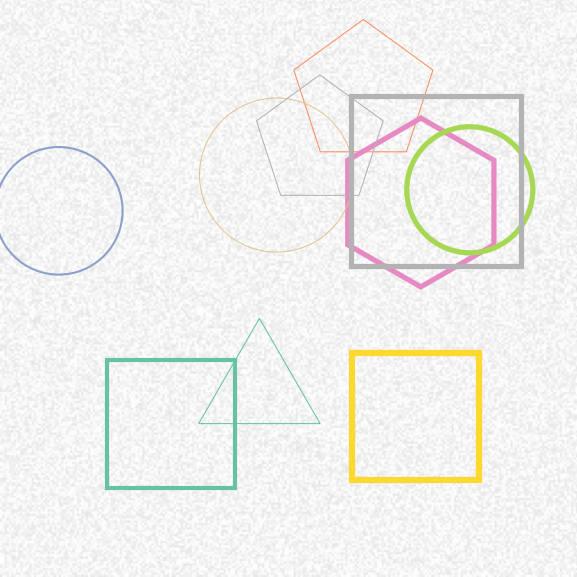[{"shape": "square", "thickness": 2, "radius": 0.55, "center": [0.296, 0.265]}, {"shape": "triangle", "thickness": 0.5, "radius": 0.61, "center": [0.449, 0.326]}, {"shape": "pentagon", "thickness": 0.5, "radius": 0.63, "center": [0.629, 0.839]}, {"shape": "circle", "thickness": 1, "radius": 0.55, "center": [0.102, 0.634]}, {"shape": "hexagon", "thickness": 2.5, "radius": 0.73, "center": [0.729, 0.648]}, {"shape": "circle", "thickness": 2.5, "radius": 0.55, "center": [0.813, 0.671]}, {"shape": "square", "thickness": 3, "radius": 0.55, "center": [0.72, 0.278]}, {"shape": "circle", "thickness": 0.5, "radius": 0.67, "center": [0.479, 0.696]}, {"shape": "square", "thickness": 2.5, "radius": 0.73, "center": [0.755, 0.686]}, {"shape": "pentagon", "thickness": 0.5, "radius": 0.58, "center": [0.554, 0.754]}]